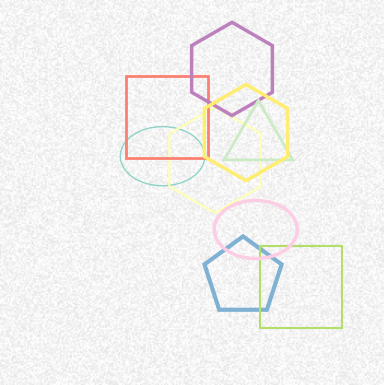[{"shape": "oval", "thickness": 1, "radius": 0.55, "center": [0.422, 0.594]}, {"shape": "hexagon", "thickness": 1.5, "radius": 0.69, "center": [0.559, 0.584]}, {"shape": "square", "thickness": 2, "radius": 0.53, "center": [0.433, 0.697]}, {"shape": "pentagon", "thickness": 3, "radius": 0.53, "center": [0.631, 0.281]}, {"shape": "square", "thickness": 1.5, "radius": 0.53, "center": [0.781, 0.253]}, {"shape": "oval", "thickness": 2.5, "radius": 0.54, "center": [0.664, 0.404]}, {"shape": "hexagon", "thickness": 2.5, "radius": 0.61, "center": [0.603, 0.821]}, {"shape": "triangle", "thickness": 2, "radius": 0.51, "center": [0.671, 0.636]}, {"shape": "hexagon", "thickness": 2.5, "radius": 0.62, "center": [0.639, 0.656]}]